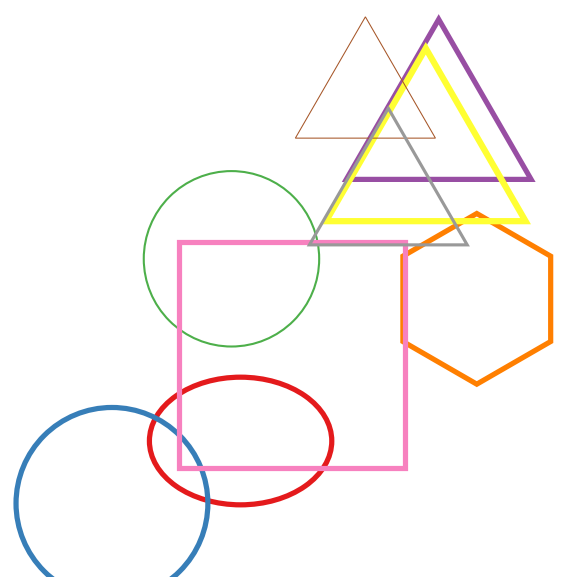[{"shape": "oval", "thickness": 2.5, "radius": 0.79, "center": [0.417, 0.235]}, {"shape": "circle", "thickness": 2.5, "radius": 0.83, "center": [0.194, 0.127]}, {"shape": "circle", "thickness": 1, "radius": 0.76, "center": [0.401, 0.551]}, {"shape": "triangle", "thickness": 2.5, "radius": 0.92, "center": [0.76, 0.781]}, {"shape": "hexagon", "thickness": 2.5, "radius": 0.74, "center": [0.826, 0.482]}, {"shape": "triangle", "thickness": 3, "radius": 1.0, "center": [0.737, 0.716]}, {"shape": "triangle", "thickness": 0.5, "radius": 0.7, "center": [0.633, 0.83]}, {"shape": "square", "thickness": 2.5, "radius": 0.98, "center": [0.505, 0.385]}, {"shape": "triangle", "thickness": 1.5, "radius": 0.79, "center": [0.672, 0.654]}]